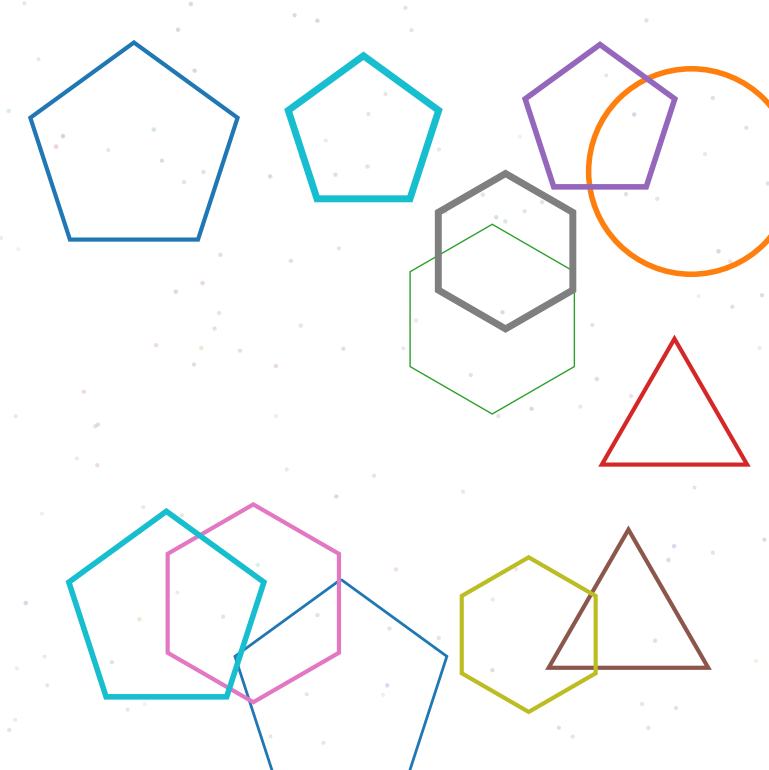[{"shape": "pentagon", "thickness": 1, "radius": 0.72, "center": [0.443, 0.103]}, {"shape": "pentagon", "thickness": 1.5, "radius": 0.71, "center": [0.174, 0.803]}, {"shape": "circle", "thickness": 2, "radius": 0.67, "center": [0.898, 0.777]}, {"shape": "hexagon", "thickness": 0.5, "radius": 0.62, "center": [0.639, 0.586]}, {"shape": "triangle", "thickness": 1.5, "radius": 0.54, "center": [0.876, 0.451]}, {"shape": "pentagon", "thickness": 2, "radius": 0.51, "center": [0.779, 0.84]}, {"shape": "triangle", "thickness": 1.5, "radius": 0.6, "center": [0.816, 0.193]}, {"shape": "hexagon", "thickness": 1.5, "radius": 0.64, "center": [0.329, 0.217]}, {"shape": "hexagon", "thickness": 2.5, "radius": 0.5, "center": [0.657, 0.674]}, {"shape": "hexagon", "thickness": 1.5, "radius": 0.5, "center": [0.687, 0.176]}, {"shape": "pentagon", "thickness": 2, "radius": 0.67, "center": [0.216, 0.203]}, {"shape": "pentagon", "thickness": 2.5, "radius": 0.51, "center": [0.472, 0.825]}]